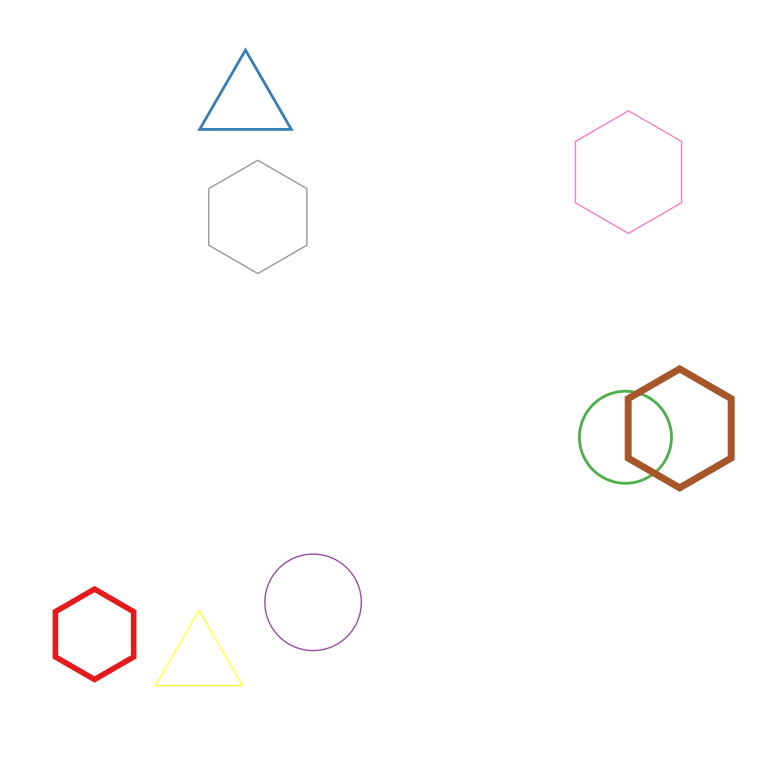[{"shape": "hexagon", "thickness": 2, "radius": 0.29, "center": [0.123, 0.176]}, {"shape": "triangle", "thickness": 1, "radius": 0.34, "center": [0.319, 0.866]}, {"shape": "circle", "thickness": 1, "radius": 0.3, "center": [0.812, 0.432]}, {"shape": "circle", "thickness": 0.5, "radius": 0.31, "center": [0.407, 0.218]}, {"shape": "triangle", "thickness": 0.5, "radius": 0.33, "center": [0.259, 0.142]}, {"shape": "hexagon", "thickness": 2.5, "radius": 0.39, "center": [0.883, 0.444]}, {"shape": "hexagon", "thickness": 0.5, "radius": 0.4, "center": [0.816, 0.777]}, {"shape": "hexagon", "thickness": 0.5, "radius": 0.37, "center": [0.335, 0.718]}]